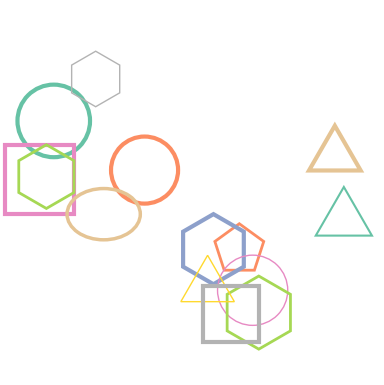[{"shape": "triangle", "thickness": 1.5, "radius": 0.42, "center": [0.893, 0.43]}, {"shape": "circle", "thickness": 3, "radius": 0.47, "center": [0.14, 0.686]}, {"shape": "circle", "thickness": 3, "radius": 0.44, "center": [0.375, 0.558]}, {"shape": "pentagon", "thickness": 2, "radius": 0.33, "center": [0.622, 0.352]}, {"shape": "hexagon", "thickness": 3, "radius": 0.46, "center": [0.554, 0.353]}, {"shape": "circle", "thickness": 1, "radius": 0.46, "center": [0.656, 0.246]}, {"shape": "square", "thickness": 3, "radius": 0.45, "center": [0.102, 0.534]}, {"shape": "hexagon", "thickness": 2, "radius": 0.47, "center": [0.672, 0.188]}, {"shape": "hexagon", "thickness": 2, "radius": 0.41, "center": [0.12, 0.541]}, {"shape": "triangle", "thickness": 1, "radius": 0.4, "center": [0.539, 0.257]}, {"shape": "oval", "thickness": 2.5, "radius": 0.48, "center": [0.269, 0.444]}, {"shape": "triangle", "thickness": 3, "radius": 0.39, "center": [0.87, 0.596]}, {"shape": "hexagon", "thickness": 1, "radius": 0.36, "center": [0.249, 0.795]}, {"shape": "square", "thickness": 3, "radius": 0.37, "center": [0.601, 0.184]}]